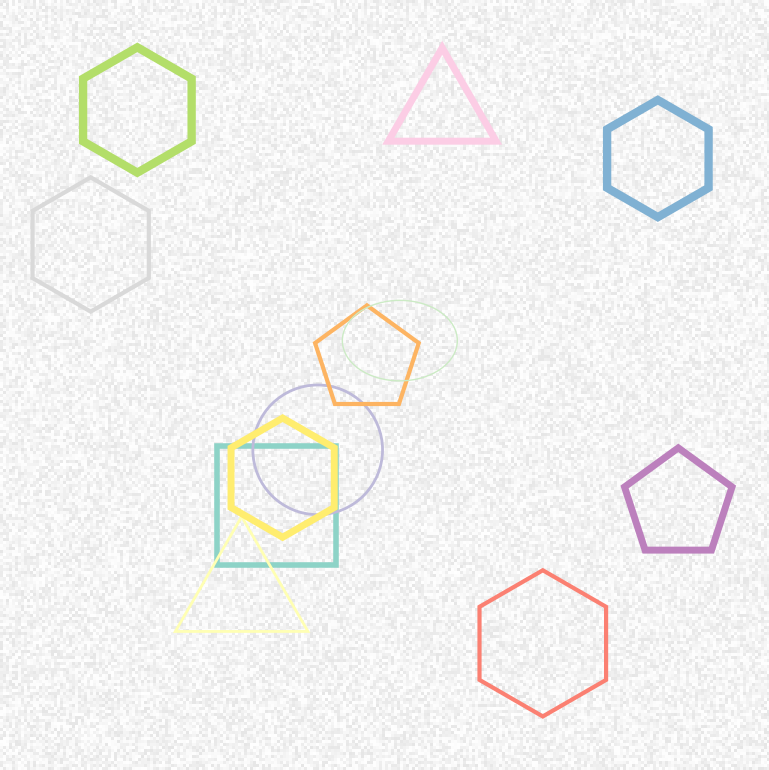[{"shape": "square", "thickness": 2, "radius": 0.39, "center": [0.359, 0.344]}, {"shape": "triangle", "thickness": 1, "radius": 0.5, "center": [0.314, 0.23]}, {"shape": "circle", "thickness": 1, "radius": 0.42, "center": [0.413, 0.416]}, {"shape": "hexagon", "thickness": 1.5, "radius": 0.47, "center": [0.705, 0.164]}, {"shape": "hexagon", "thickness": 3, "radius": 0.38, "center": [0.854, 0.794]}, {"shape": "pentagon", "thickness": 1.5, "radius": 0.35, "center": [0.477, 0.533]}, {"shape": "hexagon", "thickness": 3, "radius": 0.41, "center": [0.178, 0.857]}, {"shape": "triangle", "thickness": 2.5, "radius": 0.4, "center": [0.574, 0.857]}, {"shape": "hexagon", "thickness": 1.5, "radius": 0.44, "center": [0.118, 0.683]}, {"shape": "pentagon", "thickness": 2.5, "radius": 0.37, "center": [0.881, 0.345]}, {"shape": "oval", "thickness": 0.5, "radius": 0.37, "center": [0.519, 0.558]}, {"shape": "hexagon", "thickness": 2.5, "radius": 0.39, "center": [0.367, 0.38]}]